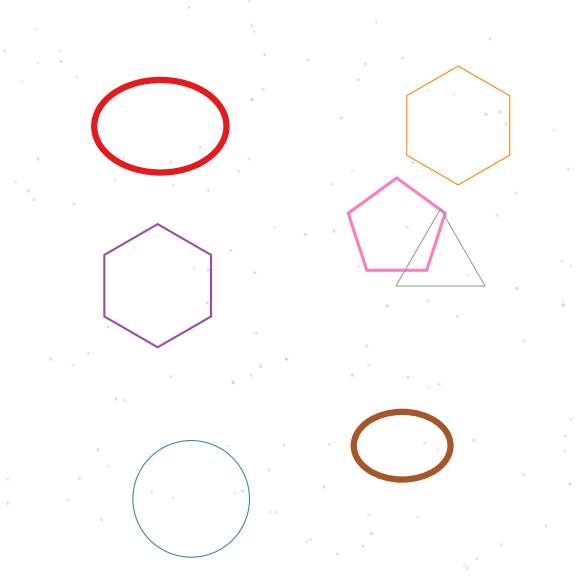[{"shape": "oval", "thickness": 3, "radius": 0.57, "center": [0.278, 0.781]}, {"shape": "circle", "thickness": 0.5, "radius": 0.51, "center": [0.331, 0.135]}, {"shape": "hexagon", "thickness": 1, "radius": 0.53, "center": [0.273, 0.504]}, {"shape": "hexagon", "thickness": 0.5, "radius": 0.51, "center": [0.793, 0.782]}, {"shape": "oval", "thickness": 3, "radius": 0.42, "center": [0.696, 0.227]}, {"shape": "pentagon", "thickness": 1.5, "radius": 0.44, "center": [0.687, 0.603]}, {"shape": "triangle", "thickness": 0.5, "radius": 0.45, "center": [0.763, 0.548]}]